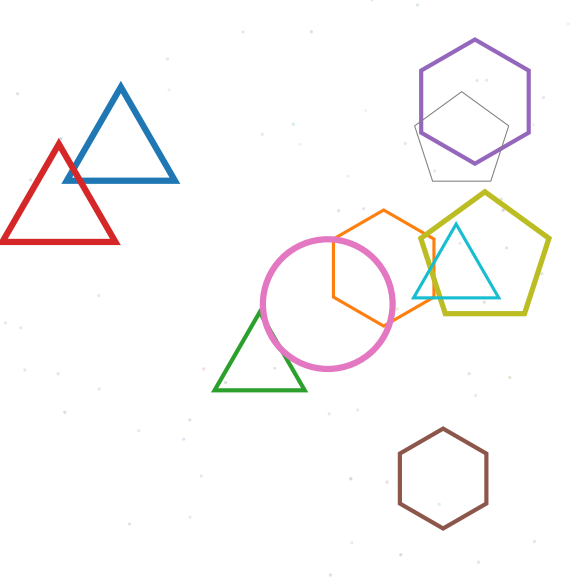[{"shape": "triangle", "thickness": 3, "radius": 0.54, "center": [0.209, 0.74]}, {"shape": "hexagon", "thickness": 1.5, "radius": 0.5, "center": [0.664, 0.535]}, {"shape": "triangle", "thickness": 2, "radius": 0.45, "center": [0.45, 0.368]}, {"shape": "triangle", "thickness": 3, "radius": 0.57, "center": [0.102, 0.637]}, {"shape": "hexagon", "thickness": 2, "radius": 0.54, "center": [0.822, 0.823]}, {"shape": "hexagon", "thickness": 2, "radius": 0.43, "center": [0.767, 0.17]}, {"shape": "circle", "thickness": 3, "radius": 0.56, "center": [0.568, 0.473]}, {"shape": "pentagon", "thickness": 0.5, "radius": 0.43, "center": [0.799, 0.755]}, {"shape": "pentagon", "thickness": 2.5, "radius": 0.58, "center": [0.84, 0.55]}, {"shape": "triangle", "thickness": 1.5, "radius": 0.43, "center": [0.79, 0.526]}]